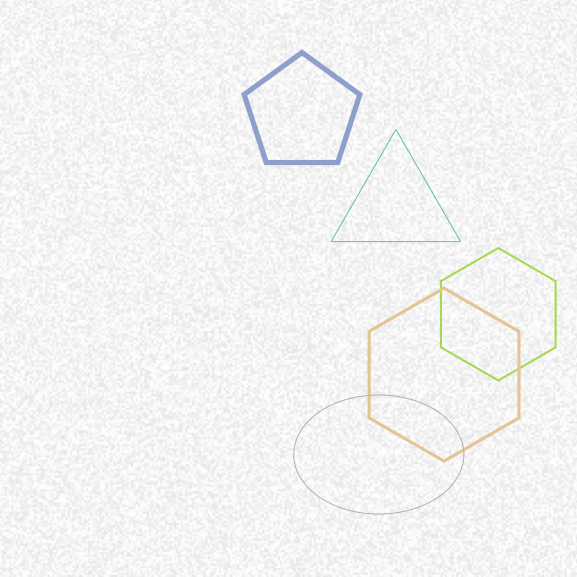[{"shape": "triangle", "thickness": 0.5, "radius": 0.65, "center": [0.686, 0.646]}, {"shape": "pentagon", "thickness": 2.5, "radius": 0.53, "center": [0.523, 0.803]}, {"shape": "hexagon", "thickness": 1, "radius": 0.57, "center": [0.863, 0.455]}, {"shape": "hexagon", "thickness": 1.5, "radius": 0.75, "center": [0.769, 0.35]}, {"shape": "oval", "thickness": 0.5, "radius": 0.74, "center": [0.656, 0.212]}]